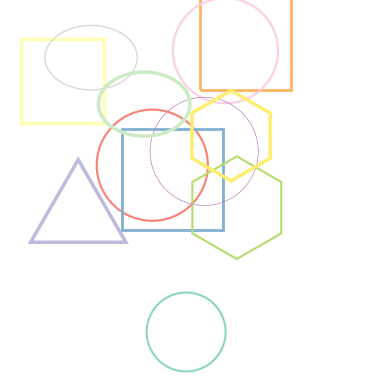[{"shape": "circle", "thickness": 1.5, "radius": 0.51, "center": [0.484, 0.138]}, {"shape": "square", "thickness": 2.5, "radius": 0.54, "center": [0.163, 0.79]}, {"shape": "triangle", "thickness": 2.5, "radius": 0.71, "center": [0.203, 0.442]}, {"shape": "circle", "thickness": 1.5, "radius": 0.72, "center": [0.396, 0.571]}, {"shape": "square", "thickness": 2, "radius": 0.66, "center": [0.448, 0.533]}, {"shape": "square", "thickness": 2, "radius": 0.6, "center": [0.638, 0.885]}, {"shape": "hexagon", "thickness": 1.5, "radius": 0.67, "center": [0.615, 0.461]}, {"shape": "circle", "thickness": 1.5, "radius": 0.68, "center": [0.586, 0.868]}, {"shape": "oval", "thickness": 1, "radius": 0.6, "center": [0.237, 0.85]}, {"shape": "circle", "thickness": 0.5, "radius": 0.7, "center": [0.53, 0.607]}, {"shape": "oval", "thickness": 2.5, "radius": 0.59, "center": [0.375, 0.729]}, {"shape": "hexagon", "thickness": 2.5, "radius": 0.59, "center": [0.6, 0.648]}]